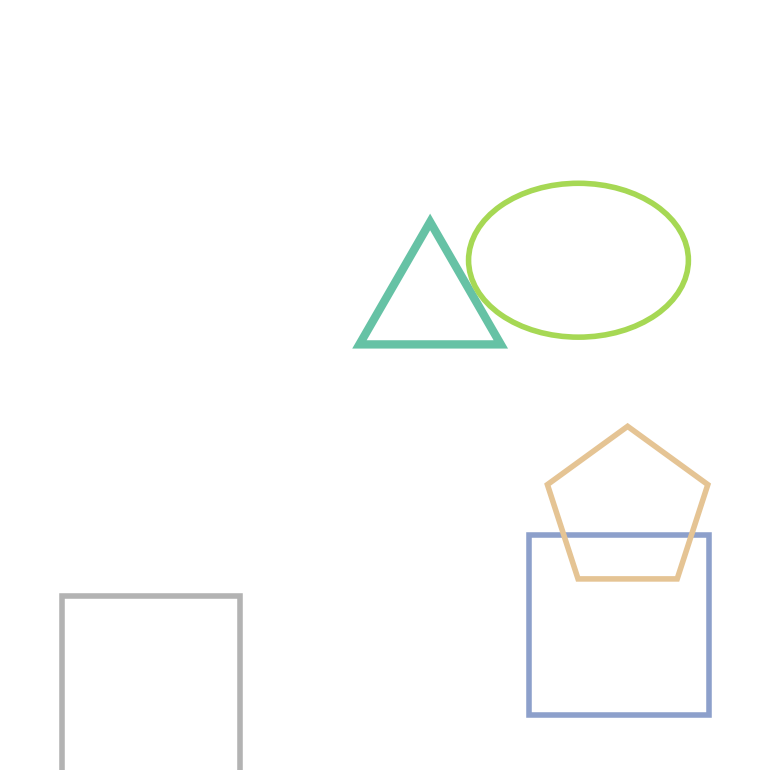[{"shape": "triangle", "thickness": 3, "radius": 0.53, "center": [0.559, 0.606]}, {"shape": "square", "thickness": 2, "radius": 0.58, "center": [0.804, 0.188]}, {"shape": "oval", "thickness": 2, "radius": 0.71, "center": [0.751, 0.662]}, {"shape": "pentagon", "thickness": 2, "radius": 0.55, "center": [0.815, 0.337]}, {"shape": "square", "thickness": 2, "radius": 0.58, "center": [0.196, 0.11]}]